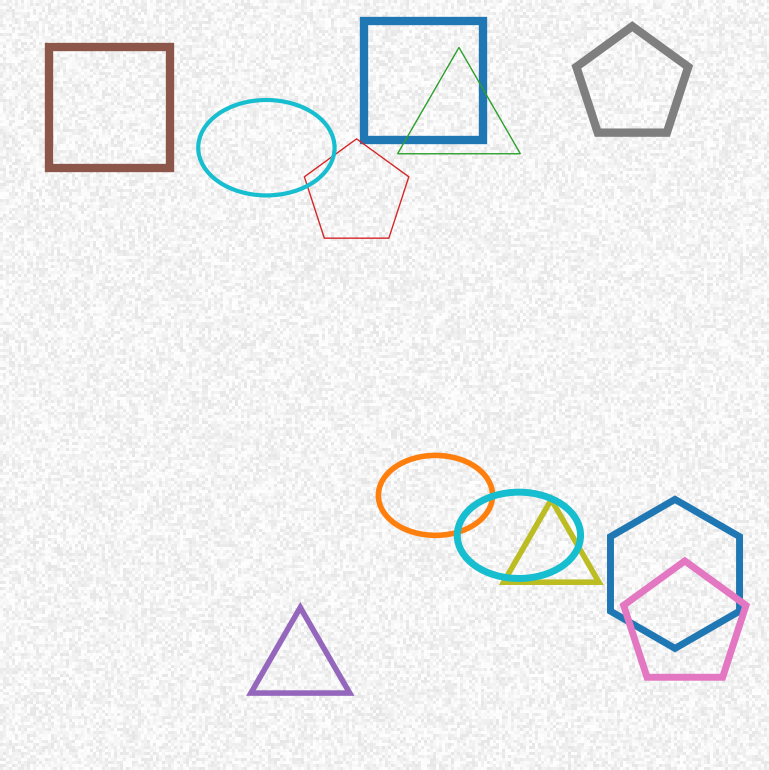[{"shape": "square", "thickness": 3, "radius": 0.39, "center": [0.55, 0.895]}, {"shape": "hexagon", "thickness": 2.5, "radius": 0.48, "center": [0.877, 0.255]}, {"shape": "oval", "thickness": 2, "radius": 0.37, "center": [0.566, 0.357]}, {"shape": "triangle", "thickness": 0.5, "radius": 0.46, "center": [0.596, 0.846]}, {"shape": "pentagon", "thickness": 0.5, "radius": 0.36, "center": [0.463, 0.748]}, {"shape": "triangle", "thickness": 2, "radius": 0.37, "center": [0.39, 0.137]}, {"shape": "square", "thickness": 3, "radius": 0.39, "center": [0.143, 0.86]}, {"shape": "pentagon", "thickness": 2.5, "radius": 0.42, "center": [0.889, 0.188]}, {"shape": "pentagon", "thickness": 3, "radius": 0.38, "center": [0.821, 0.89]}, {"shape": "triangle", "thickness": 2, "radius": 0.36, "center": [0.716, 0.28]}, {"shape": "oval", "thickness": 2.5, "radius": 0.4, "center": [0.674, 0.305]}, {"shape": "oval", "thickness": 1.5, "radius": 0.44, "center": [0.346, 0.808]}]